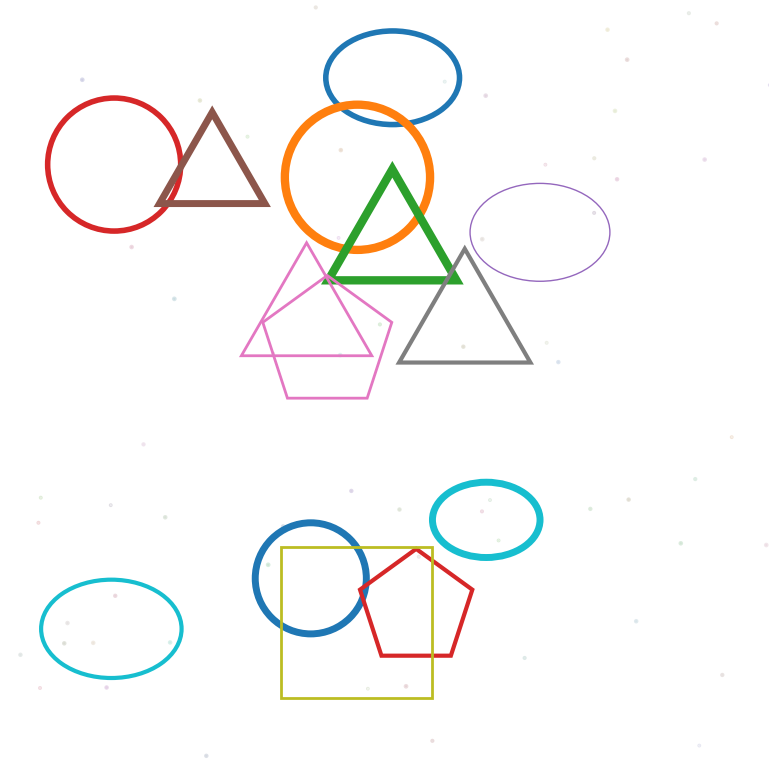[{"shape": "oval", "thickness": 2, "radius": 0.43, "center": [0.51, 0.899]}, {"shape": "circle", "thickness": 2.5, "radius": 0.36, "center": [0.404, 0.249]}, {"shape": "circle", "thickness": 3, "radius": 0.47, "center": [0.464, 0.77]}, {"shape": "triangle", "thickness": 3, "radius": 0.48, "center": [0.51, 0.684]}, {"shape": "circle", "thickness": 2, "radius": 0.43, "center": [0.148, 0.786]}, {"shape": "pentagon", "thickness": 1.5, "radius": 0.38, "center": [0.54, 0.21]}, {"shape": "oval", "thickness": 0.5, "radius": 0.45, "center": [0.701, 0.698]}, {"shape": "triangle", "thickness": 2.5, "radius": 0.39, "center": [0.276, 0.775]}, {"shape": "triangle", "thickness": 1, "radius": 0.49, "center": [0.398, 0.587]}, {"shape": "pentagon", "thickness": 1, "radius": 0.44, "center": [0.425, 0.554]}, {"shape": "triangle", "thickness": 1.5, "radius": 0.49, "center": [0.604, 0.578]}, {"shape": "square", "thickness": 1, "radius": 0.49, "center": [0.463, 0.191]}, {"shape": "oval", "thickness": 1.5, "radius": 0.46, "center": [0.145, 0.183]}, {"shape": "oval", "thickness": 2.5, "radius": 0.35, "center": [0.631, 0.325]}]